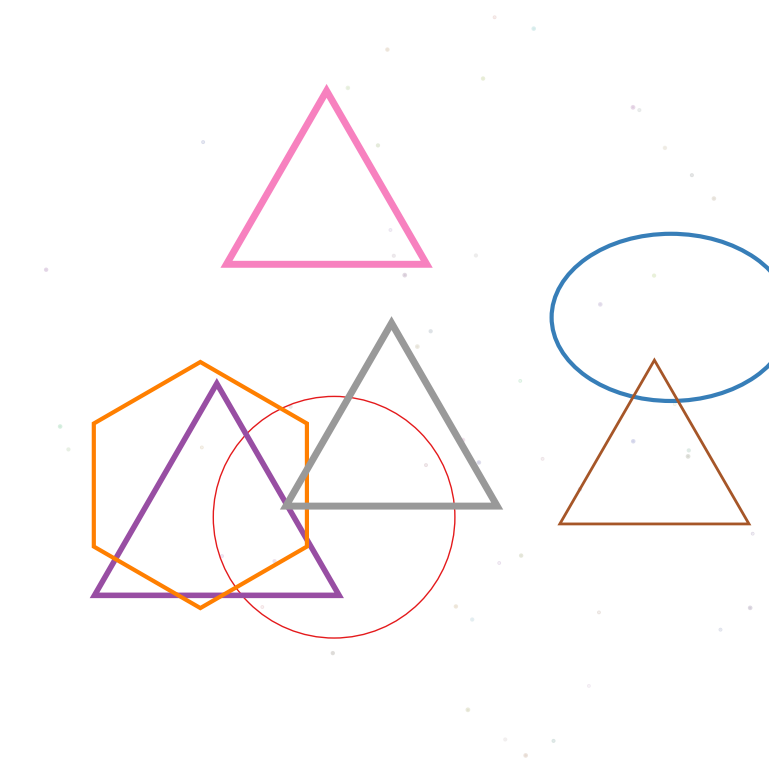[{"shape": "circle", "thickness": 0.5, "radius": 0.78, "center": [0.434, 0.328]}, {"shape": "oval", "thickness": 1.5, "radius": 0.78, "center": [0.871, 0.588]}, {"shape": "triangle", "thickness": 2, "radius": 0.92, "center": [0.282, 0.319]}, {"shape": "hexagon", "thickness": 1.5, "radius": 0.8, "center": [0.26, 0.37]}, {"shape": "triangle", "thickness": 1, "radius": 0.71, "center": [0.85, 0.39]}, {"shape": "triangle", "thickness": 2.5, "radius": 0.75, "center": [0.424, 0.732]}, {"shape": "triangle", "thickness": 2.5, "radius": 0.79, "center": [0.509, 0.422]}]